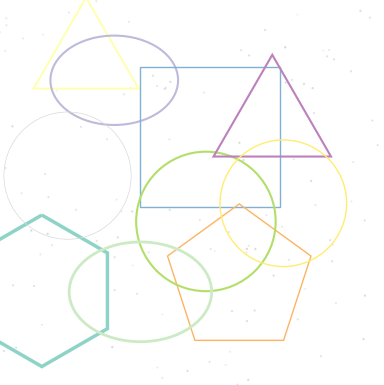[{"shape": "hexagon", "thickness": 2.5, "radius": 0.98, "center": [0.109, 0.245]}, {"shape": "triangle", "thickness": 1.5, "radius": 0.79, "center": [0.224, 0.849]}, {"shape": "oval", "thickness": 1.5, "radius": 0.83, "center": [0.297, 0.791]}, {"shape": "square", "thickness": 1, "radius": 0.91, "center": [0.544, 0.644]}, {"shape": "pentagon", "thickness": 1, "radius": 0.98, "center": [0.621, 0.274]}, {"shape": "circle", "thickness": 1.5, "radius": 0.91, "center": [0.535, 0.425]}, {"shape": "circle", "thickness": 0.5, "radius": 0.83, "center": [0.175, 0.544]}, {"shape": "triangle", "thickness": 1.5, "radius": 0.88, "center": [0.707, 0.681]}, {"shape": "oval", "thickness": 2, "radius": 0.93, "center": [0.365, 0.242]}, {"shape": "circle", "thickness": 1, "radius": 0.82, "center": [0.736, 0.472]}]